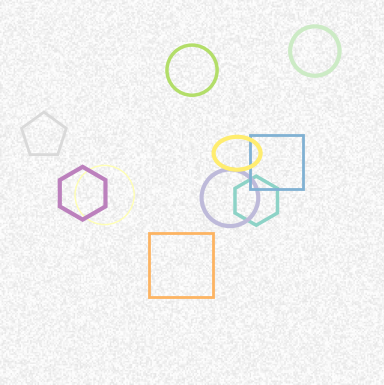[{"shape": "hexagon", "thickness": 2.5, "radius": 0.32, "center": [0.666, 0.479]}, {"shape": "circle", "thickness": 1, "radius": 0.38, "center": [0.272, 0.494]}, {"shape": "circle", "thickness": 3, "radius": 0.37, "center": [0.597, 0.486]}, {"shape": "square", "thickness": 2, "radius": 0.34, "center": [0.719, 0.579]}, {"shape": "square", "thickness": 2, "radius": 0.41, "center": [0.47, 0.311]}, {"shape": "circle", "thickness": 2.5, "radius": 0.33, "center": [0.499, 0.818]}, {"shape": "pentagon", "thickness": 2, "radius": 0.31, "center": [0.114, 0.648]}, {"shape": "hexagon", "thickness": 3, "radius": 0.34, "center": [0.215, 0.498]}, {"shape": "circle", "thickness": 3, "radius": 0.32, "center": [0.818, 0.867]}, {"shape": "oval", "thickness": 3, "radius": 0.3, "center": [0.616, 0.602]}]